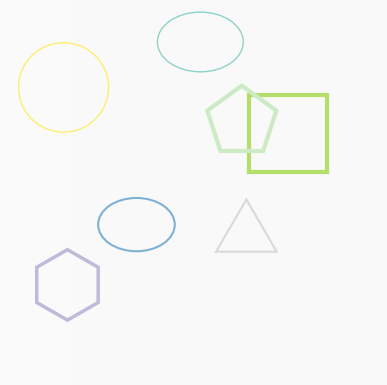[{"shape": "oval", "thickness": 1, "radius": 0.55, "center": [0.517, 0.891]}, {"shape": "hexagon", "thickness": 2.5, "radius": 0.46, "center": [0.174, 0.26]}, {"shape": "oval", "thickness": 1.5, "radius": 0.49, "center": [0.352, 0.417]}, {"shape": "square", "thickness": 3, "radius": 0.5, "center": [0.743, 0.653]}, {"shape": "triangle", "thickness": 1.5, "radius": 0.45, "center": [0.636, 0.391]}, {"shape": "pentagon", "thickness": 3, "radius": 0.47, "center": [0.624, 0.684]}, {"shape": "circle", "thickness": 1, "radius": 0.58, "center": [0.164, 0.773]}]